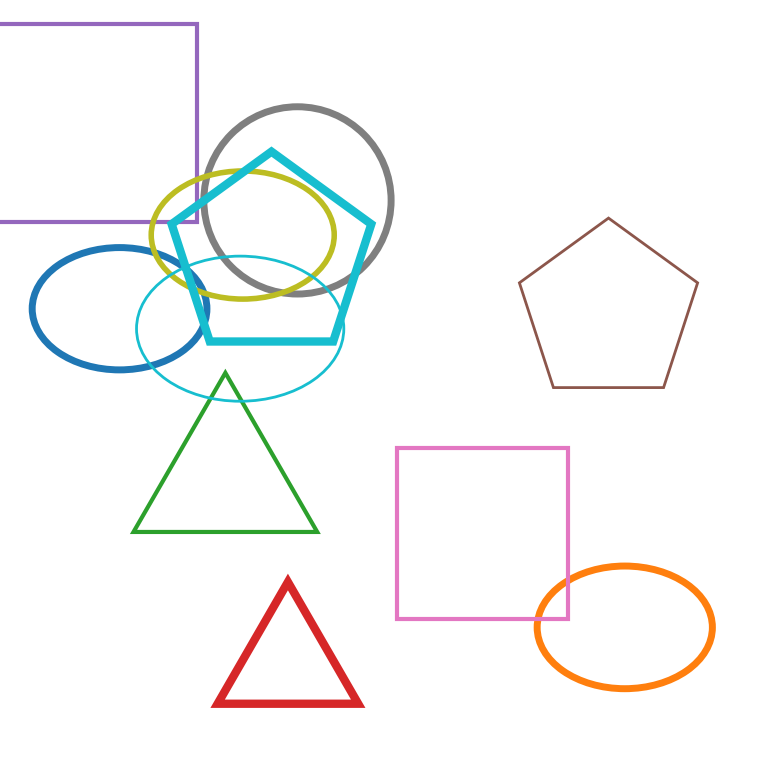[{"shape": "oval", "thickness": 2.5, "radius": 0.57, "center": [0.155, 0.599]}, {"shape": "oval", "thickness": 2.5, "radius": 0.57, "center": [0.811, 0.185]}, {"shape": "triangle", "thickness": 1.5, "radius": 0.69, "center": [0.293, 0.378]}, {"shape": "triangle", "thickness": 3, "radius": 0.53, "center": [0.374, 0.139]}, {"shape": "square", "thickness": 1.5, "radius": 0.64, "center": [0.127, 0.84]}, {"shape": "pentagon", "thickness": 1, "radius": 0.61, "center": [0.79, 0.595]}, {"shape": "square", "thickness": 1.5, "radius": 0.56, "center": [0.627, 0.307]}, {"shape": "circle", "thickness": 2.5, "radius": 0.61, "center": [0.386, 0.74]}, {"shape": "oval", "thickness": 2, "radius": 0.59, "center": [0.315, 0.695]}, {"shape": "pentagon", "thickness": 3, "radius": 0.68, "center": [0.353, 0.667]}, {"shape": "oval", "thickness": 1, "radius": 0.67, "center": [0.312, 0.573]}]